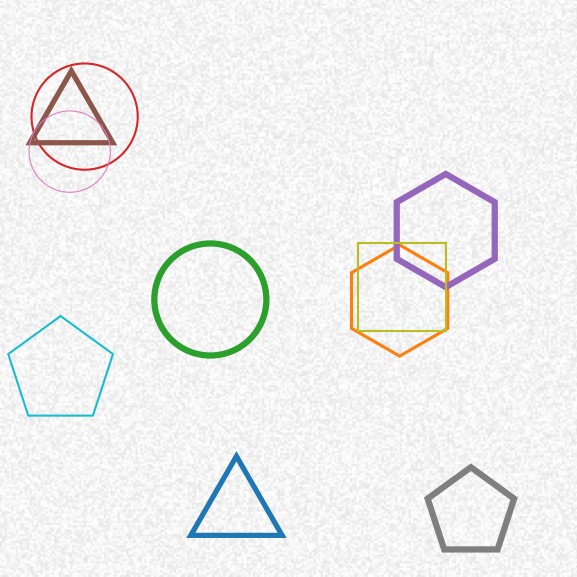[{"shape": "triangle", "thickness": 2.5, "radius": 0.46, "center": [0.409, 0.118]}, {"shape": "hexagon", "thickness": 1.5, "radius": 0.48, "center": [0.692, 0.479]}, {"shape": "circle", "thickness": 3, "radius": 0.49, "center": [0.364, 0.481]}, {"shape": "circle", "thickness": 1, "radius": 0.46, "center": [0.147, 0.797]}, {"shape": "hexagon", "thickness": 3, "radius": 0.49, "center": [0.772, 0.6]}, {"shape": "triangle", "thickness": 2.5, "radius": 0.41, "center": [0.124, 0.793]}, {"shape": "circle", "thickness": 0.5, "radius": 0.35, "center": [0.121, 0.737]}, {"shape": "pentagon", "thickness": 3, "radius": 0.39, "center": [0.815, 0.111]}, {"shape": "square", "thickness": 1, "radius": 0.38, "center": [0.696, 0.502]}, {"shape": "pentagon", "thickness": 1, "radius": 0.48, "center": [0.105, 0.357]}]